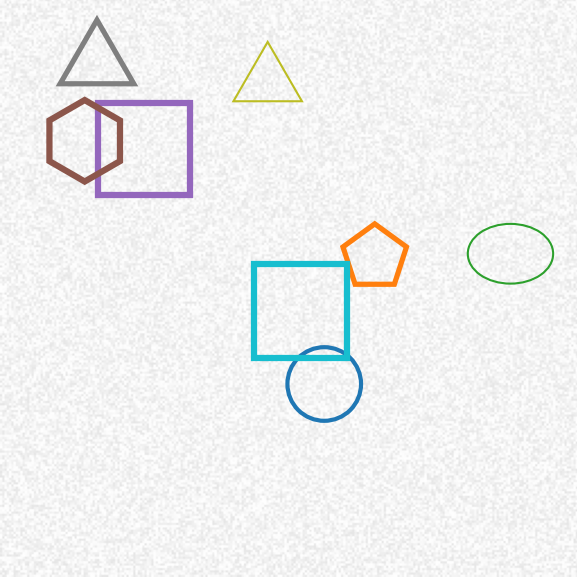[{"shape": "circle", "thickness": 2, "radius": 0.32, "center": [0.561, 0.334]}, {"shape": "pentagon", "thickness": 2.5, "radius": 0.29, "center": [0.649, 0.554]}, {"shape": "oval", "thickness": 1, "radius": 0.37, "center": [0.884, 0.56]}, {"shape": "square", "thickness": 3, "radius": 0.4, "center": [0.249, 0.741]}, {"shape": "hexagon", "thickness": 3, "radius": 0.35, "center": [0.147, 0.755]}, {"shape": "triangle", "thickness": 2.5, "radius": 0.37, "center": [0.168, 0.891]}, {"shape": "triangle", "thickness": 1, "radius": 0.34, "center": [0.464, 0.858]}, {"shape": "square", "thickness": 3, "radius": 0.41, "center": [0.52, 0.46]}]